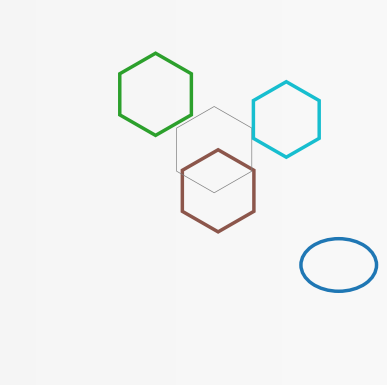[{"shape": "oval", "thickness": 2.5, "radius": 0.49, "center": [0.874, 0.312]}, {"shape": "hexagon", "thickness": 2.5, "radius": 0.53, "center": [0.401, 0.755]}, {"shape": "hexagon", "thickness": 2.5, "radius": 0.53, "center": [0.563, 0.504]}, {"shape": "hexagon", "thickness": 0.5, "radius": 0.56, "center": [0.553, 0.611]}, {"shape": "hexagon", "thickness": 2.5, "radius": 0.49, "center": [0.739, 0.69]}]